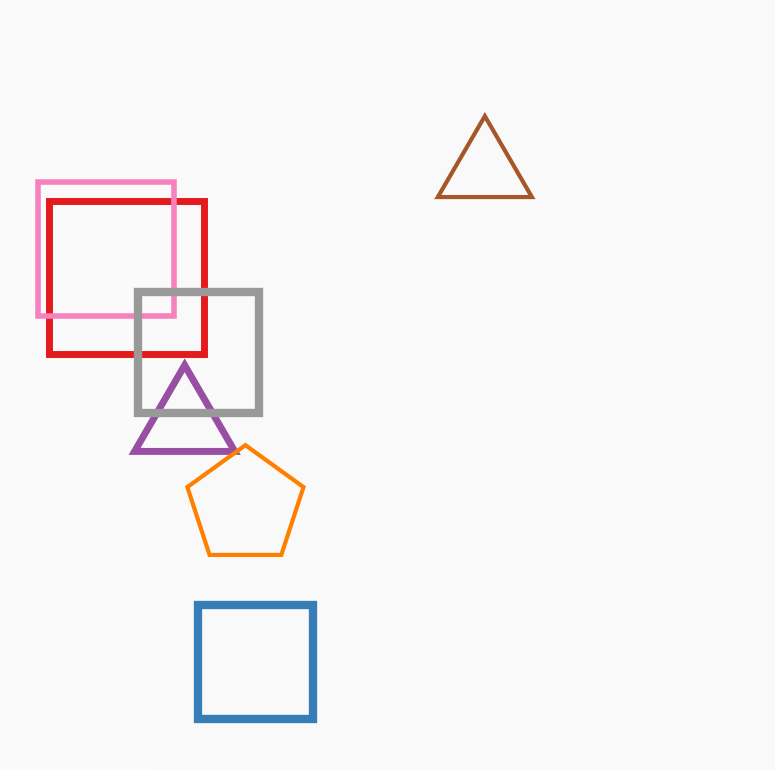[{"shape": "square", "thickness": 2.5, "radius": 0.5, "center": [0.163, 0.64]}, {"shape": "square", "thickness": 3, "radius": 0.37, "center": [0.33, 0.14]}, {"shape": "triangle", "thickness": 2.5, "radius": 0.37, "center": [0.238, 0.451]}, {"shape": "pentagon", "thickness": 1.5, "radius": 0.39, "center": [0.317, 0.343]}, {"shape": "triangle", "thickness": 1.5, "radius": 0.35, "center": [0.626, 0.779]}, {"shape": "square", "thickness": 2, "radius": 0.44, "center": [0.137, 0.677]}, {"shape": "square", "thickness": 3, "radius": 0.39, "center": [0.256, 0.542]}]